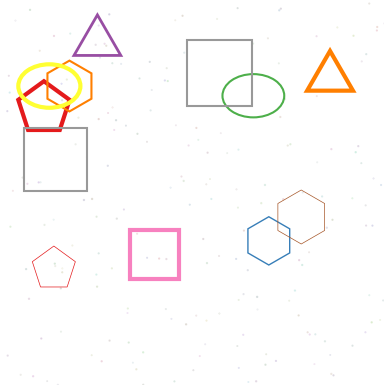[{"shape": "pentagon", "thickness": 3, "radius": 0.35, "center": [0.114, 0.719]}, {"shape": "pentagon", "thickness": 0.5, "radius": 0.29, "center": [0.14, 0.302]}, {"shape": "hexagon", "thickness": 1, "radius": 0.31, "center": [0.698, 0.374]}, {"shape": "oval", "thickness": 1.5, "radius": 0.4, "center": [0.658, 0.751]}, {"shape": "triangle", "thickness": 2, "radius": 0.35, "center": [0.253, 0.891]}, {"shape": "triangle", "thickness": 3, "radius": 0.34, "center": [0.857, 0.799]}, {"shape": "hexagon", "thickness": 1.5, "radius": 0.33, "center": [0.18, 0.777]}, {"shape": "oval", "thickness": 3, "radius": 0.4, "center": [0.128, 0.777]}, {"shape": "hexagon", "thickness": 0.5, "radius": 0.35, "center": [0.782, 0.436]}, {"shape": "square", "thickness": 3, "radius": 0.31, "center": [0.401, 0.338]}, {"shape": "square", "thickness": 1.5, "radius": 0.41, "center": [0.143, 0.585]}, {"shape": "square", "thickness": 1.5, "radius": 0.42, "center": [0.57, 0.81]}]